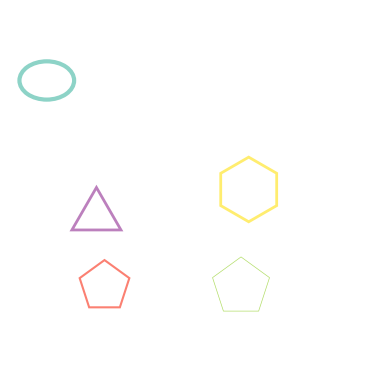[{"shape": "oval", "thickness": 3, "radius": 0.36, "center": [0.122, 0.791]}, {"shape": "pentagon", "thickness": 1.5, "radius": 0.34, "center": [0.271, 0.257]}, {"shape": "pentagon", "thickness": 0.5, "radius": 0.39, "center": [0.626, 0.255]}, {"shape": "triangle", "thickness": 2, "radius": 0.37, "center": [0.25, 0.439]}, {"shape": "hexagon", "thickness": 2, "radius": 0.42, "center": [0.646, 0.508]}]